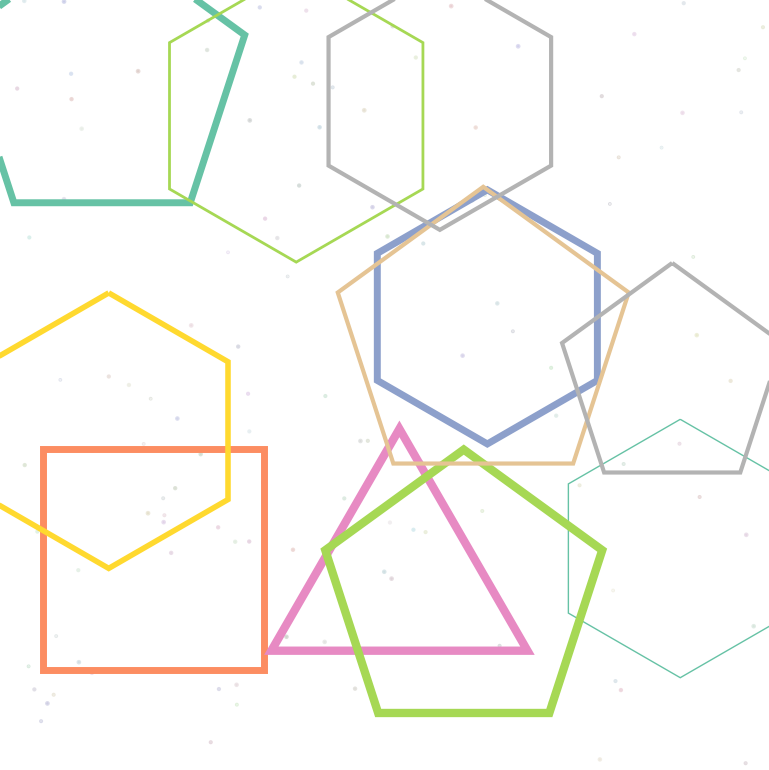[{"shape": "pentagon", "thickness": 2.5, "radius": 0.97, "center": [0.133, 0.894]}, {"shape": "hexagon", "thickness": 0.5, "radius": 0.84, "center": [0.883, 0.288]}, {"shape": "square", "thickness": 2.5, "radius": 0.71, "center": [0.199, 0.273]}, {"shape": "hexagon", "thickness": 2.5, "radius": 0.83, "center": [0.633, 0.588]}, {"shape": "triangle", "thickness": 3, "radius": 0.96, "center": [0.519, 0.251]}, {"shape": "hexagon", "thickness": 1, "radius": 0.95, "center": [0.385, 0.85]}, {"shape": "pentagon", "thickness": 3, "radius": 0.95, "center": [0.602, 0.227]}, {"shape": "hexagon", "thickness": 2, "radius": 0.89, "center": [0.141, 0.441]}, {"shape": "pentagon", "thickness": 1.5, "radius": 0.99, "center": [0.628, 0.559]}, {"shape": "pentagon", "thickness": 1.5, "radius": 0.75, "center": [0.873, 0.508]}, {"shape": "hexagon", "thickness": 1.5, "radius": 0.83, "center": [0.571, 0.868]}]